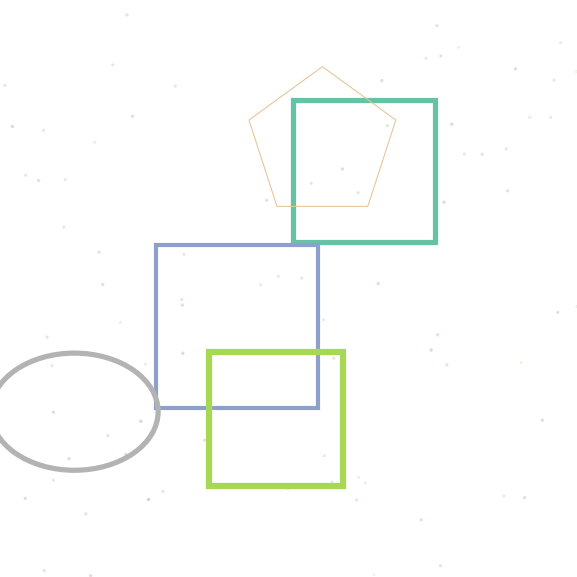[{"shape": "square", "thickness": 2.5, "radius": 0.61, "center": [0.631, 0.703]}, {"shape": "square", "thickness": 2, "radius": 0.7, "center": [0.411, 0.434]}, {"shape": "square", "thickness": 3, "radius": 0.58, "center": [0.478, 0.273]}, {"shape": "pentagon", "thickness": 0.5, "radius": 0.67, "center": [0.558, 0.75]}, {"shape": "oval", "thickness": 2.5, "radius": 0.72, "center": [0.129, 0.286]}]